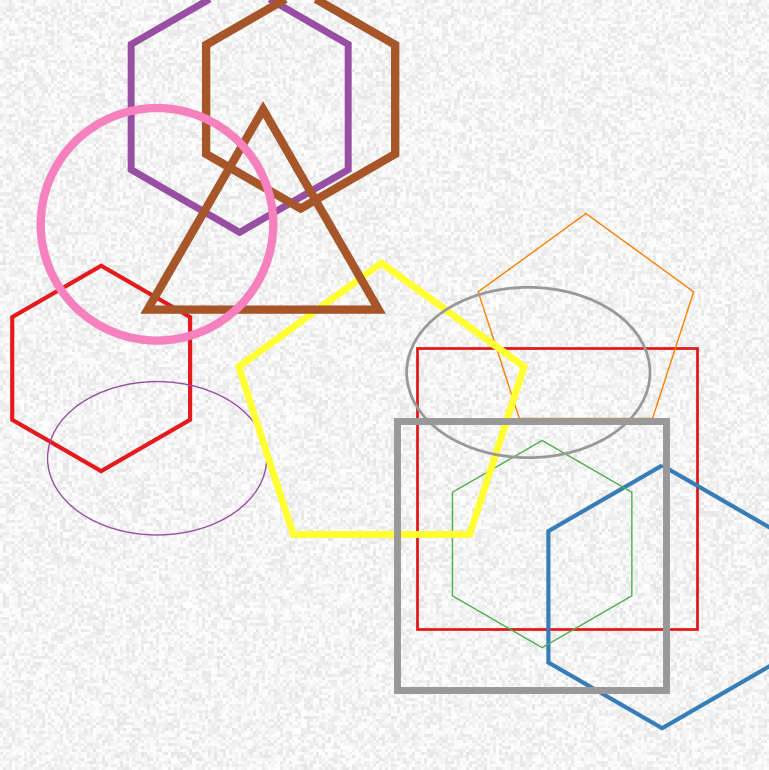[{"shape": "hexagon", "thickness": 1.5, "radius": 0.67, "center": [0.131, 0.522]}, {"shape": "square", "thickness": 1, "radius": 0.91, "center": [0.724, 0.366]}, {"shape": "hexagon", "thickness": 1.5, "radius": 0.85, "center": [0.86, 0.225]}, {"shape": "hexagon", "thickness": 0.5, "radius": 0.67, "center": [0.704, 0.293]}, {"shape": "hexagon", "thickness": 2.5, "radius": 0.81, "center": [0.311, 0.861]}, {"shape": "oval", "thickness": 0.5, "radius": 0.71, "center": [0.204, 0.405]}, {"shape": "pentagon", "thickness": 0.5, "radius": 0.74, "center": [0.761, 0.576]}, {"shape": "pentagon", "thickness": 2.5, "radius": 0.97, "center": [0.495, 0.464]}, {"shape": "hexagon", "thickness": 3, "radius": 0.71, "center": [0.39, 0.871]}, {"shape": "triangle", "thickness": 3, "radius": 0.87, "center": [0.342, 0.685]}, {"shape": "circle", "thickness": 3, "radius": 0.76, "center": [0.204, 0.709]}, {"shape": "oval", "thickness": 1, "radius": 0.79, "center": [0.686, 0.516]}, {"shape": "square", "thickness": 2.5, "radius": 0.87, "center": [0.69, 0.279]}]